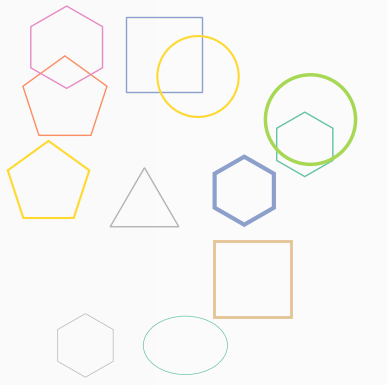[{"shape": "hexagon", "thickness": 1, "radius": 0.42, "center": [0.787, 0.625]}, {"shape": "oval", "thickness": 0.5, "radius": 0.54, "center": [0.478, 0.103]}, {"shape": "pentagon", "thickness": 1, "radius": 0.57, "center": [0.168, 0.741]}, {"shape": "hexagon", "thickness": 3, "radius": 0.44, "center": [0.63, 0.505]}, {"shape": "square", "thickness": 1, "radius": 0.49, "center": [0.423, 0.859]}, {"shape": "hexagon", "thickness": 1, "radius": 0.53, "center": [0.172, 0.877]}, {"shape": "circle", "thickness": 2.5, "radius": 0.58, "center": [0.801, 0.689]}, {"shape": "circle", "thickness": 1.5, "radius": 0.53, "center": [0.511, 0.801]}, {"shape": "pentagon", "thickness": 1.5, "radius": 0.55, "center": [0.125, 0.523]}, {"shape": "square", "thickness": 2, "radius": 0.49, "center": [0.652, 0.276]}, {"shape": "triangle", "thickness": 1, "radius": 0.51, "center": [0.373, 0.462]}, {"shape": "hexagon", "thickness": 0.5, "radius": 0.41, "center": [0.22, 0.103]}]